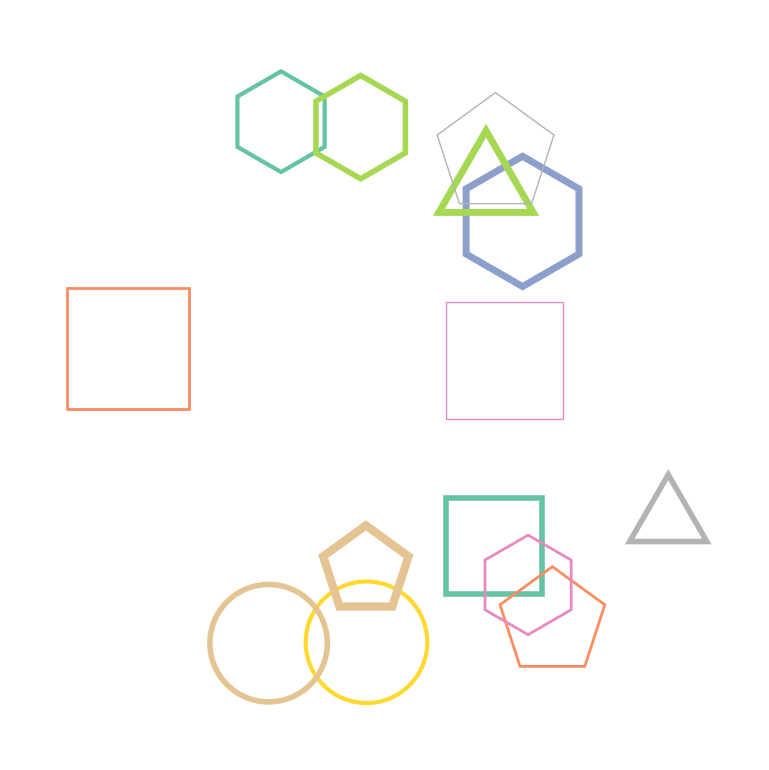[{"shape": "hexagon", "thickness": 1.5, "radius": 0.33, "center": [0.365, 0.842]}, {"shape": "square", "thickness": 2, "radius": 0.31, "center": [0.642, 0.291]}, {"shape": "square", "thickness": 1, "radius": 0.4, "center": [0.166, 0.547]}, {"shape": "pentagon", "thickness": 1, "radius": 0.36, "center": [0.717, 0.193]}, {"shape": "hexagon", "thickness": 2.5, "radius": 0.42, "center": [0.679, 0.712]}, {"shape": "hexagon", "thickness": 1, "radius": 0.32, "center": [0.686, 0.24]}, {"shape": "square", "thickness": 0.5, "radius": 0.38, "center": [0.655, 0.532]}, {"shape": "hexagon", "thickness": 2, "radius": 0.34, "center": [0.468, 0.835]}, {"shape": "triangle", "thickness": 2.5, "radius": 0.35, "center": [0.631, 0.76]}, {"shape": "circle", "thickness": 1.5, "radius": 0.39, "center": [0.476, 0.166]}, {"shape": "circle", "thickness": 2, "radius": 0.38, "center": [0.349, 0.165]}, {"shape": "pentagon", "thickness": 3, "radius": 0.29, "center": [0.475, 0.259]}, {"shape": "pentagon", "thickness": 0.5, "radius": 0.4, "center": [0.644, 0.8]}, {"shape": "triangle", "thickness": 2, "radius": 0.29, "center": [0.868, 0.326]}]